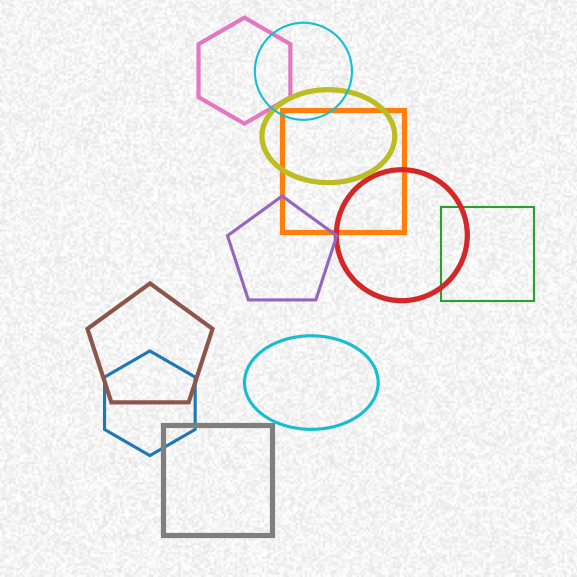[{"shape": "hexagon", "thickness": 1.5, "radius": 0.45, "center": [0.259, 0.301]}, {"shape": "square", "thickness": 2.5, "radius": 0.53, "center": [0.594, 0.703]}, {"shape": "square", "thickness": 1, "radius": 0.4, "center": [0.844, 0.559]}, {"shape": "circle", "thickness": 2.5, "radius": 0.57, "center": [0.696, 0.592]}, {"shape": "pentagon", "thickness": 1.5, "radius": 0.5, "center": [0.489, 0.56]}, {"shape": "pentagon", "thickness": 2, "radius": 0.57, "center": [0.26, 0.395]}, {"shape": "hexagon", "thickness": 2, "radius": 0.46, "center": [0.423, 0.877]}, {"shape": "square", "thickness": 2.5, "radius": 0.47, "center": [0.377, 0.168]}, {"shape": "oval", "thickness": 2.5, "radius": 0.58, "center": [0.569, 0.763]}, {"shape": "oval", "thickness": 1.5, "radius": 0.58, "center": [0.539, 0.337]}, {"shape": "circle", "thickness": 1, "radius": 0.42, "center": [0.525, 0.876]}]